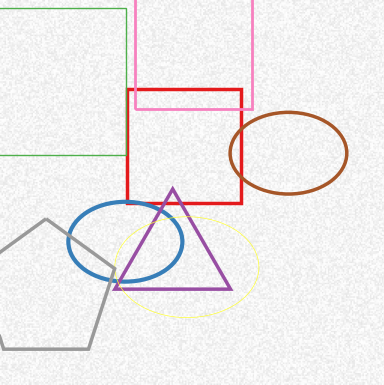[{"shape": "square", "thickness": 2.5, "radius": 0.74, "center": [0.478, 0.621]}, {"shape": "oval", "thickness": 3, "radius": 0.74, "center": [0.326, 0.372]}, {"shape": "square", "thickness": 1, "radius": 0.96, "center": [0.135, 0.789]}, {"shape": "triangle", "thickness": 2.5, "radius": 0.87, "center": [0.449, 0.336]}, {"shape": "oval", "thickness": 0.5, "radius": 0.94, "center": [0.485, 0.306]}, {"shape": "oval", "thickness": 2.5, "radius": 0.76, "center": [0.749, 0.602]}, {"shape": "square", "thickness": 2, "radius": 0.76, "center": [0.502, 0.869]}, {"shape": "pentagon", "thickness": 2.5, "radius": 0.94, "center": [0.12, 0.244]}]